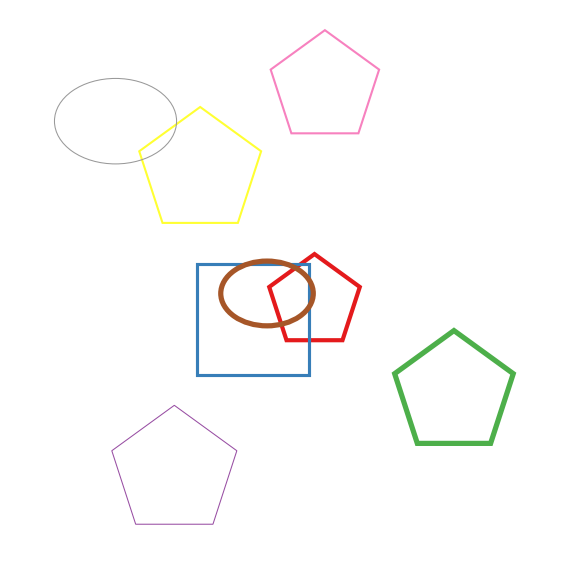[{"shape": "pentagon", "thickness": 2, "radius": 0.41, "center": [0.545, 0.477]}, {"shape": "square", "thickness": 1.5, "radius": 0.48, "center": [0.438, 0.446]}, {"shape": "pentagon", "thickness": 2.5, "radius": 0.54, "center": [0.786, 0.319]}, {"shape": "pentagon", "thickness": 0.5, "radius": 0.57, "center": [0.302, 0.183]}, {"shape": "pentagon", "thickness": 1, "radius": 0.55, "center": [0.347, 0.703]}, {"shape": "oval", "thickness": 2.5, "radius": 0.4, "center": [0.462, 0.491]}, {"shape": "pentagon", "thickness": 1, "radius": 0.49, "center": [0.563, 0.848]}, {"shape": "oval", "thickness": 0.5, "radius": 0.53, "center": [0.2, 0.789]}]